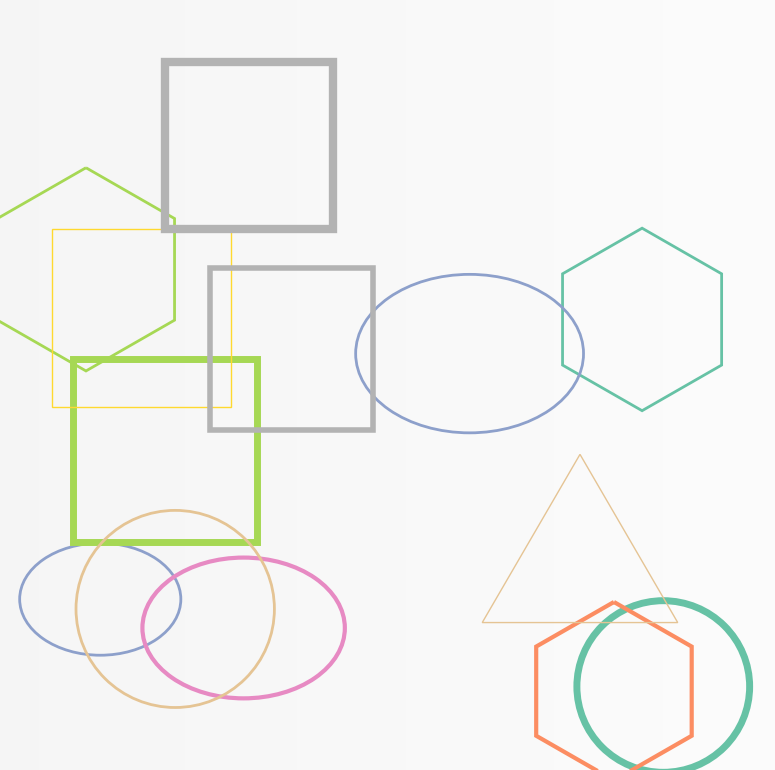[{"shape": "hexagon", "thickness": 1, "radius": 0.59, "center": [0.828, 0.585]}, {"shape": "circle", "thickness": 2.5, "radius": 0.56, "center": [0.856, 0.108]}, {"shape": "hexagon", "thickness": 1.5, "radius": 0.58, "center": [0.792, 0.102]}, {"shape": "oval", "thickness": 1, "radius": 0.74, "center": [0.606, 0.541]}, {"shape": "oval", "thickness": 1, "radius": 0.52, "center": [0.129, 0.222]}, {"shape": "oval", "thickness": 1.5, "radius": 0.65, "center": [0.314, 0.184]}, {"shape": "hexagon", "thickness": 1, "radius": 0.66, "center": [0.111, 0.65]}, {"shape": "square", "thickness": 2.5, "radius": 0.59, "center": [0.213, 0.415]}, {"shape": "square", "thickness": 0.5, "radius": 0.58, "center": [0.183, 0.587]}, {"shape": "triangle", "thickness": 0.5, "radius": 0.73, "center": [0.748, 0.264]}, {"shape": "circle", "thickness": 1, "radius": 0.64, "center": [0.226, 0.209]}, {"shape": "square", "thickness": 2, "radius": 0.53, "center": [0.376, 0.547]}, {"shape": "square", "thickness": 3, "radius": 0.54, "center": [0.321, 0.811]}]